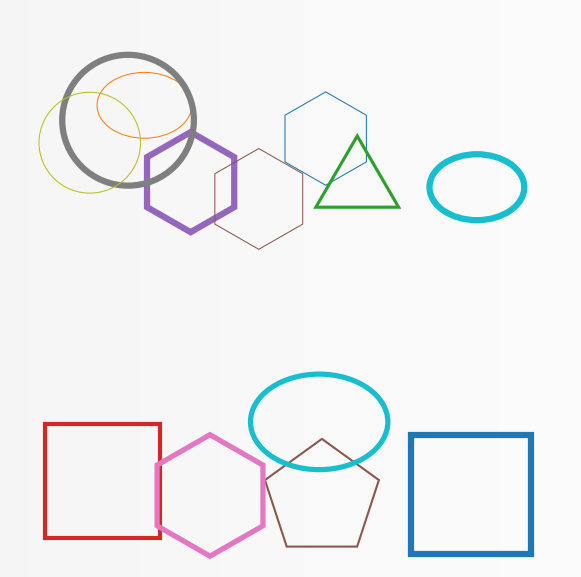[{"shape": "hexagon", "thickness": 0.5, "radius": 0.4, "center": [0.56, 0.759]}, {"shape": "square", "thickness": 3, "radius": 0.51, "center": [0.81, 0.143]}, {"shape": "oval", "thickness": 0.5, "radius": 0.41, "center": [0.248, 0.817]}, {"shape": "triangle", "thickness": 1.5, "radius": 0.41, "center": [0.615, 0.681]}, {"shape": "square", "thickness": 2, "radius": 0.49, "center": [0.177, 0.167]}, {"shape": "hexagon", "thickness": 3, "radius": 0.43, "center": [0.328, 0.684]}, {"shape": "hexagon", "thickness": 0.5, "radius": 0.44, "center": [0.445, 0.655]}, {"shape": "pentagon", "thickness": 1, "radius": 0.52, "center": [0.554, 0.136]}, {"shape": "hexagon", "thickness": 2.5, "radius": 0.53, "center": [0.361, 0.141]}, {"shape": "circle", "thickness": 3, "radius": 0.57, "center": [0.22, 0.791]}, {"shape": "circle", "thickness": 0.5, "radius": 0.44, "center": [0.154, 0.752]}, {"shape": "oval", "thickness": 2.5, "radius": 0.59, "center": [0.549, 0.269]}, {"shape": "oval", "thickness": 3, "radius": 0.41, "center": [0.82, 0.675]}]